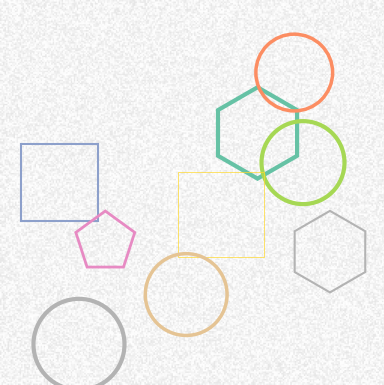[{"shape": "hexagon", "thickness": 3, "radius": 0.59, "center": [0.669, 0.655]}, {"shape": "circle", "thickness": 2.5, "radius": 0.5, "center": [0.764, 0.812]}, {"shape": "square", "thickness": 1.5, "radius": 0.5, "center": [0.154, 0.527]}, {"shape": "pentagon", "thickness": 2, "radius": 0.4, "center": [0.273, 0.371]}, {"shape": "circle", "thickness": 3, "radius": 0.54, "center": [0.787, 0.578]}, {"shape": "square", "thickness": 0.5, "radius": 0.56, "center": [0.574, 0.443]}, {"shape": "circle", "thickness": 2.5, "radius": 0.53, "center": [0.484, 0.235]}, {"shape": "hexagon", "thickness": 1.5, "radius": 0.53, "center": [0.857, 0.346]}, {"shape": "circle", "thickness": 3, "radius": 0.59, "center": [0.205, 0.106]}]